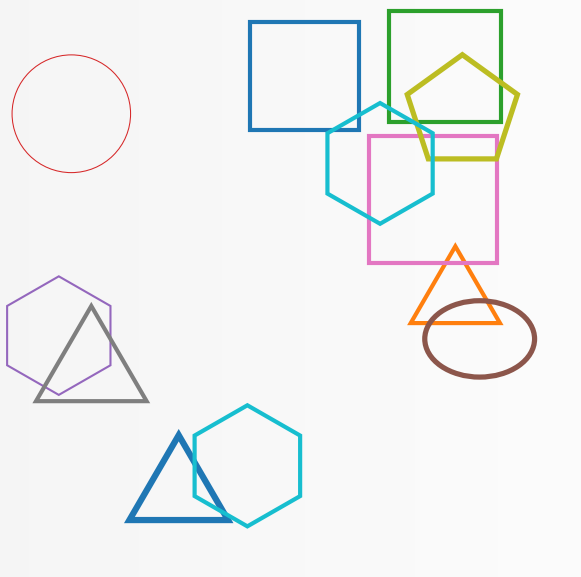[{"shape": "square", "thickness": 2, "radius": 0.47, "center": [0.524, 0.868]}, {"shape": "triangle", "thickness": 3, "radius": 0.49, "center": [0.307, 0.148]}, {"shape": "triangle", "thickness": 2, "radius": 0.44, "center": [0.783, 0.484]}, {"shape": "square", "thickness": 2, "radius": 0.48, "center": [0.765, 0.885]}, {"shape": "circle", "thickness": 0.5, "radius": 0.51, "center": [0.123, 0.802]}, {"shape": "hexagon", "thickness": 1, "radius": 0.51, "center": [0.101, 0.418]}, {"shape": "oval", "thickness": 2.5, "radius": 0.47, "center": [0.825, 0.412]}, {"shape": "square", "thickness": 2, "radius": 0.55, "center": [0.745, 0.653]}, {"shape": "triangle", "thickness": 2, "radius": 0.55, "center": [0.157, 0.359]}, {"shape": "pentagon", "thickness": 2.5, "radius": 0.5, "center": [0.795, 0.805]}, {"shape": "hexagon", "thickness": 2, "radius": 0.52, "center": [0.654, 0.716]}, {"shape": "hexagon", "thickness": 2, "radius": 0.52, "center": [0.426, 0.193]}]